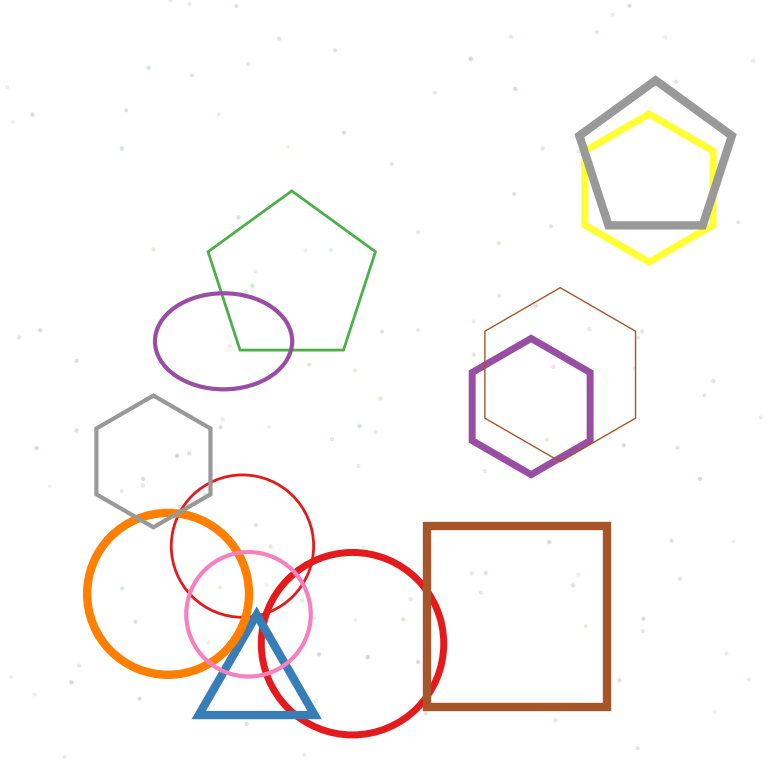[{"shape": "circle", "thickness": 1, "radius": 0.46, "center": [0.315, 0.291]}, {"shape": "circle", "thickness": 2.5, "radius": 0.59, "center": [0.458, 0.164]}, {"shape": "triangle", "thickness": 3, "radius": 0.43, "center": [0.333, 0.115]}, {"shape": "pentagon", "thickness": 1, "radius": 0.57, "center": [0.379, 0.638]}, {"shape": "hexagon", "thickness": 2.5, "radius": 0.44, "center": [0.69, 0.472]}, {"shape": "oval", "thickness": 1.5, "radius": 0.45, "center": [0.29, 0.557]}, {"shape": "circle", "thickness": 3, "radius": 0.53, "center": [0.218, 0.229]}, {"shape": "hexagon", "thickness": 2.5, "radius": 0.48, "center": [0.843, 0.756]}, {"shape": "hexagon", "thickness": 0.5, "radius": 0.56, "center": [0.728, 0.513]}, {"shape": "square", "thickness": 3, "radius": 0.59, "center": [0.671, 0.199]}, {"shape": "circle", "thickness": 1.5, "radius": 0.4, "center": [0.323, 0.202]}, {"shape": "pentagon", "thickness": 3, "radius": 0.52, "center": [0.851, 0.792]}, {"shape": "hexagon", "thickness": 1.5, "radius": 0.43, "center": [0.199, 0.401]}]